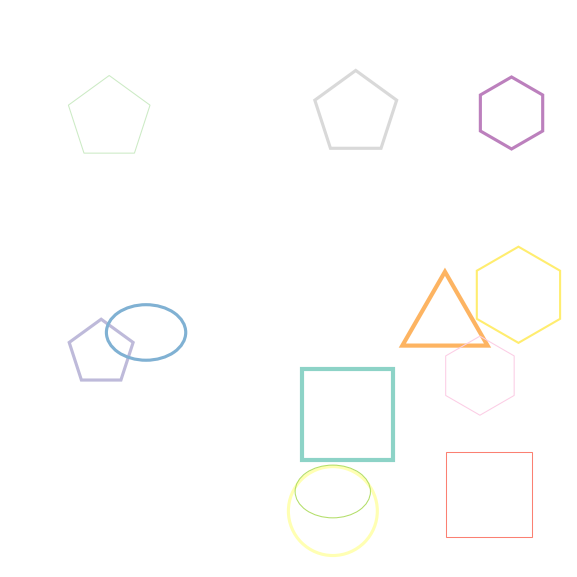[{"shape": "square", "thickness": 2, "radius": 0.39, "center": [0.602, 0.281]}, {"shape": "circle", "thickness": 1.5, "radius": 0.38, "center": [0.576, 0.114]}, {"shape": "pentagon", "thickness": 1.5, "radius": 0.29, "center": [0.175, 0.388]}, {"shape": "square", "thickness": 0.5, "radius": 0.37, "center": [0.846, 0.143]}, {"shape": "oval", "thickness": 1.5, "radius": 0.34, "center": [0.253, 0.423]}, {"shape": "triangle", "thickness": 2, "radius": 0.43, "center": [0.77, 0.443]}, {"shape": "oval", "thickness": 0.5, "radius": 0.33, "center": [0.576, 0.148]}, {"shape": "hexagon", "thickness": 0.5, "radius": 0.34, "center": [0.831, 0.349]}, {"shape": "pentagon", "thickness": 1.5, "radius": 0.37, "center": [0.616, 0.803]}, {"shape": "hexagon", "thickness": 1.5, "radius": 0.31, "center": [0.886, 0.803]}, {"shape": "pentagon", "thickness": 0.5, "radius": 0.37, "center": [0.189, 0.794]}, {"shape": "hexagon", "thickness": 1, "radius": 0.42, "center": [0.898, 0.489]}]